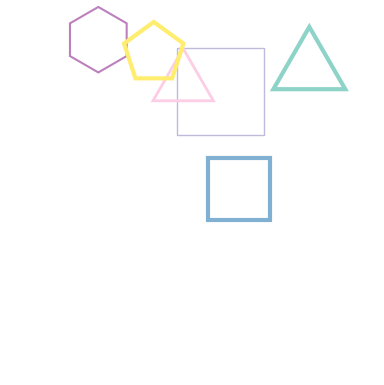[{"shape": "triangle", "thickness": 3, "radius": 0.54, "center": [0.803, 0.822]}, {"shape": "square", "thickness": 1, "radius": 0.56, "center": [0.573, 0.763]}, {"shape": "square", "thickness": 3, "radius": 0.4, "center": [0.621, 0.51]}, {"shape": "triangle", "thickness": 2, "radius": 0.45, "center": [0.476, 0.783]}, {"shape": "hexagon", "thickness": 1.5, "radius": 0.43, "center": [0.255, 0.897]}, {"shape": "pentagon", "thickness": 3, "radius": 0.4, "center": [0.399, 0.862]}]